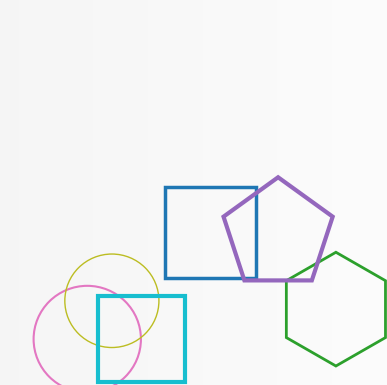[{"shape": "square", "thickness": 2.5, "radius": 0.59, "center": [0.544, 0.396]}, {"shape": "hexagon", "thickness": 2, "radius": 0.74, "center": [0.867, 0.197]}, {"shape": "pentagon", "thickness": 3, "radius": 0.74, "center": [0.718, 0.391]}, {"shape": "circle", "thickness": 1.5, "radius": 0.69, "center": [0.225, 0.119]}, {"shape": "circle", "thickness": 1, "radius": 0.61, "center": [0.289, 0.219]}, {"shape": "square", "thickness": 3, "radius": 0.56, "center": [0.365, 0.119]}]